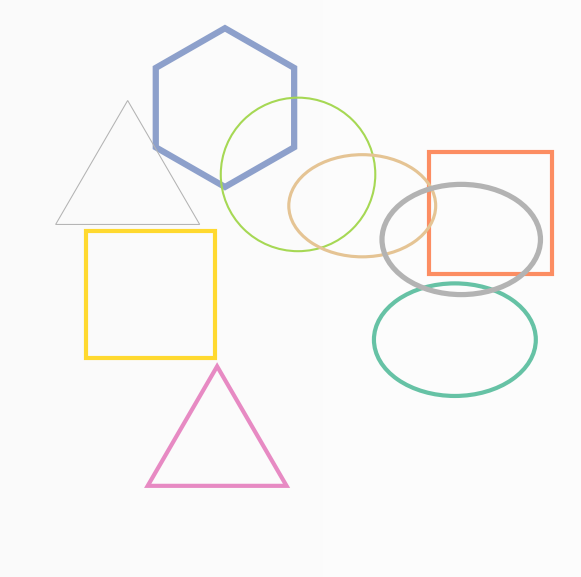[{"shape": "oval", "thickness": 2, "radius": 0.7, "center": [0.783, 0.411]}, {"shape": "square", "thickness": 2, "radius": 0.53, "center": [0.844, 0.631]}, {"shape": "hexagon", "thickness": 3, "radius": 0.69, "center": [0.387, 0.813]}, {"shape": "triangle", "thickness": 2, "radius": 0.69, "center": [0.374, 0.227]}, {"shape": "circle", "thickness": 1, "radius": 0.66, "center": [0.513, 0.697]}, {"shape": "square", "thickness": 2, "radius": 0.55, "center": [0.259, 0.49]}, {"shape": "oval", "thickness": 1.5, "radius": 0.63, "center": [0.623, 0.643]}, {"shape": "oval", "thickness": 2.5, "radius": 0.68, "center": [0.794, 0.584]}, {"shape": "triangle", "thickness": 0.5, "radius": 0.72, "center": [0.22, 0.682]}]